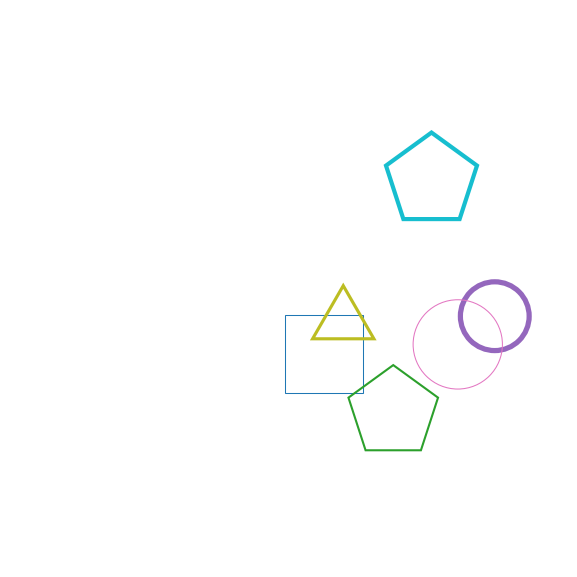[{"shape": "square", "thickness": 0.5, "radius": 0.34, "center": [0.561, 0.386]}, {"shape": "pentagon", "thickness": 1, "radius": 0.41, "center": [0.681, 0.285]}, {"shape": "circle", "thickness": 2.5, "radius": 0.3, "center": [0.857, 0.452]}, {"shape": "circle", "thickness": 0.5, "radius": 0.39, "center": [0.793, 0.403]}, {"shape": "triangle", "thickness": 1.5, "radius": 0.31, "center": [0.594, 0.443]}, {"shape": "pentagon", "thickness": 2, "radius": 0.41, "center": [0.747, 0.687]}]